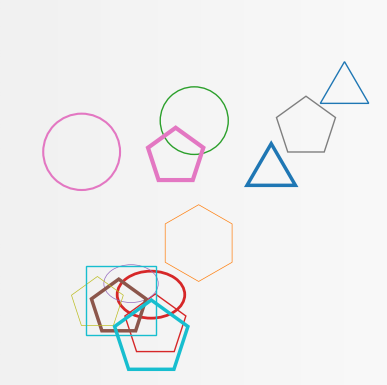[{"shape": "triangle", "thickness": 2.5, "radius": 0.36, "center": [0.7, 0.555]}, {"shape": "triangle", "thickness": 1, "radius": 0.36, "center": [0.889, 0.768]}, {"shape": "hexagon", "thickness": 0.5, "radius": 0.5, "center": [0.513, 0.369]}, {"shape": "circle", "thickness": 1, "radius": 0.44, "center": [0.501, 0.687]}, {"shape": "oval", "thickness": 2, "radius": 0.44, "center": [0.39, 0.235]}, {"shape": "pentagon", "thickness": 1, "radius": 0.41, "center": [0.401, 0.154]}, {"shape": "oval", "thickness": 0.5, "radius": 0.35, "center": [0.338, 0.263]}, {"shape": "pentagon", "thickness": 2.5, "radius": 0.37, "center": [0.306, 0.201]}, {"shape": "circle", "thickness": 1.5, "radius": 0.5, "center": [0.211, 0.606]}, {"shape": "pentagon", "thickness": 3, "radius": 0.38, "center": [0.453, 0.593]}, {"shape": "pentagon", "thickness": 1, "radius": 0.4, "center": [0.79, 0.67]}, {"shape": "pentagon", "thickness": 0.5, "radius": 0.35, "center": [0.251, 0.212]}, {"shape": "pentagon", "thickness": 2.5, "radius": 0.5, "center": [0.39, 0.121]}, {"shape": "square", "thickness": 1, "radius": 0.45, "center": [0.311, 0.22]}]